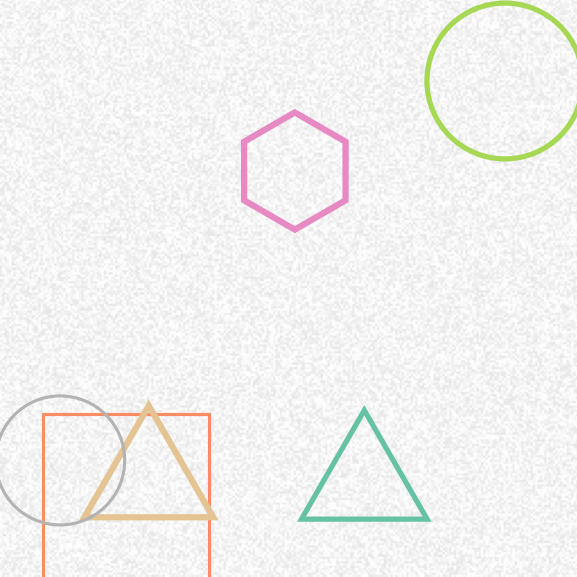[{"shape": "triangle", "thickness": 2.5, "radius": 0.63, "center": [0.631, 0.163]}, {"shape": "square", "thickness": 1.5, "radius": 0.72, "center": [0.218, 0.139]}, {"shape": "hexagon", "thickness": 3, "radius": 0.51, "center": [0.511, 0.703]}, {"shape": "circle", "thickness": 2.5, "radius": 0.67, "center": [0.874, 0.859]}, {"shape": "triangle", "thickness": 3, "radius": 0.64, "center": [0.258, 0.168]}, {"shape": "circle", "thickness": 1.5, "radius": 0.56, "center": [0.104, 0.202]}]